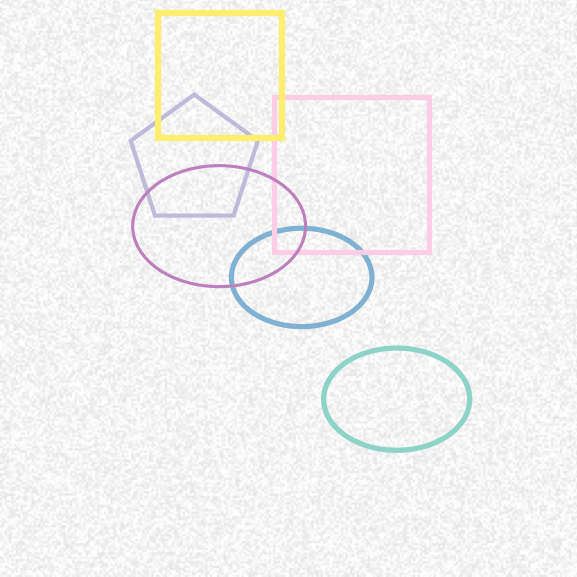[{"shape": "oval", "thickness": 2.5, "radius": 0.63, "center": [0.687, 0.308]}, {"shape": "pentagon", "thickness": 2, "radius": 0.58, "center": [0.336, 0.72]}, {"shape": "oval", "thickness": 2.5, "radius": 0.61, "center": [0.522, 0.519]}, {"shape": "square", "thickness": 2.5, "radius": 0.67, "center": [0.608, 0.697]}, {"shape": "oval", "thickness": 1.5, "radius": 0.75, "center": [0.379, 0.608]}, {"shape": "square", "thickness": 3, "radius": 0.54, "center": [0.381, 0.869]}]